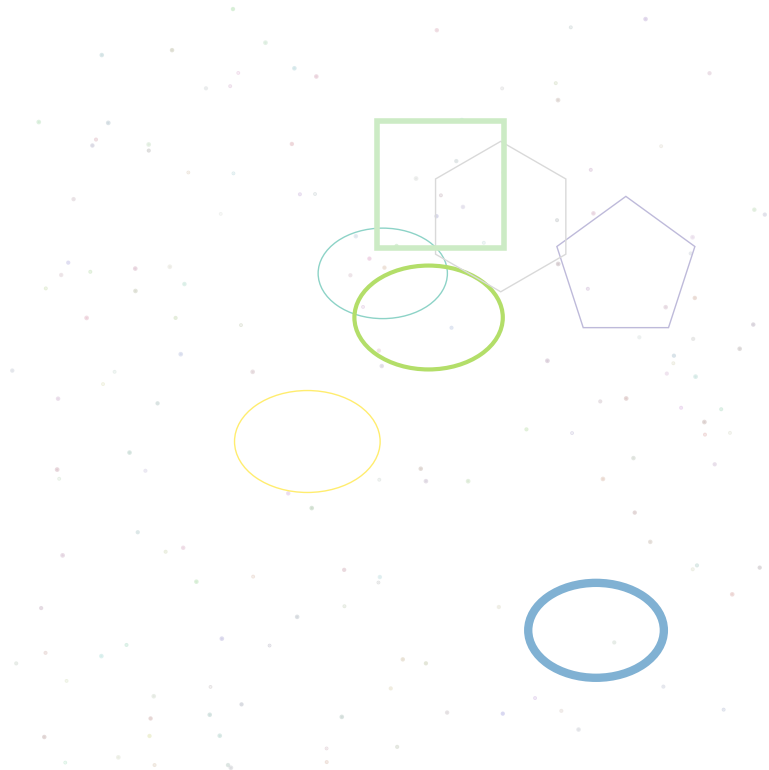[{"shape": "oval", "thickness": 0.5, "radius": 0.42, "center": [0.497, 0.645]}, {"shape": "pentagon", "thickness": 0.5, "radius": 0.47, "center": [0.813, 0.651]}, {"shape": "oval", "thickness": 3, "radius": 0.44, "center": [0.774, 0.181]}, {"shape": "oval", "thickness": 1.5, "radius": 0.48, "center": [0.557, 0.588]}, {"shape": "hexagon", "thickness": 0.5, "radius": 0.49, "center": [0.65, 0.719]}, {"shape": "square", "thickness": 2, "radius": 0.41, "center": [0.572, 0.76]}, {"shape": "oval", "thickness": 0.5, "radius": 0.47, "center": [0.399, 0.427]}]